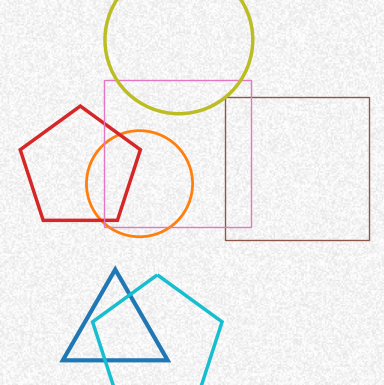[{"shape": "triangle", "thickness": 3, "radius": 0.79, "center": [0.299, 0.143]}, {"shape": "circle", "thickness": 2, "radius": 0.69, "center": [0.362, 0.523]}, {"shape": "pentagon", "thickness": 2.5, "radius": 0.82, "center": [0.209, 0.56]}, {"shape": "square", "thickness": 1, "radius": 0.93, "center": [0.771, 0.562]}, {"shape": "square", "thickness": 1, "radius": 0.95, "center": [0.462, 0.601]}, {"shape": "circle", "thickness": 2.5, "radius": 0.96, "center": [0.465, 0.897]}, {"shape": "pentagon", "thickness": 2.5, "radius": 0.88, "center": [0.409, 0.109]}]